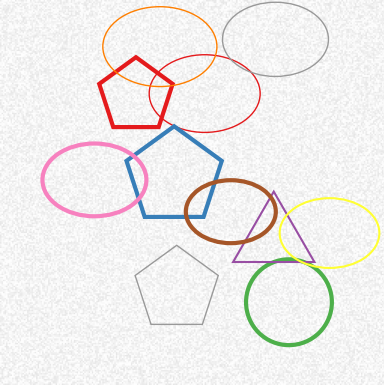[{"shape": "pentagon", "thickness": 3, "radius": 0.5, "center": [0.353, 0.751]}, {"shape": "oval", "thickness": 1, "radius": 0.72, "center": [0.532, 0.757]}, {"shape": "pentagon", "thickness": 3, "radius": 0.65, "center": [0.452, 0.542]}, {"shape": "circle", "thickness": 3, "radius": 0.56, "center": [0.751, 0.215]}, {"shape": "triangle", "thickness": 1.5, "radius": 0.61, "center": [0.711, 0.38]}, {"shape": "oval", "thickness": 1, "radius": 0.74, "center": [0.415, 0.879]}, {"shape": "oval", "thickness": 1.5, "radius": 0.65, "center": [0.856, 0.395]}, {"shape": "oval", "thickness": 3, "radius": 0.58, "center": [0.6, 0.45]}, {"shape": "oval", "thickness": 3, "radius": 0.68, "center": [0.245, 0.533]}, {"shape": "pentagon", "thickness": 1, "radius": 0.57, "center": [0.459, 0.249]}, {"shape": "oval", "thickness": 1, "radius": 0.69, "center": [0.716, 0.898]}]